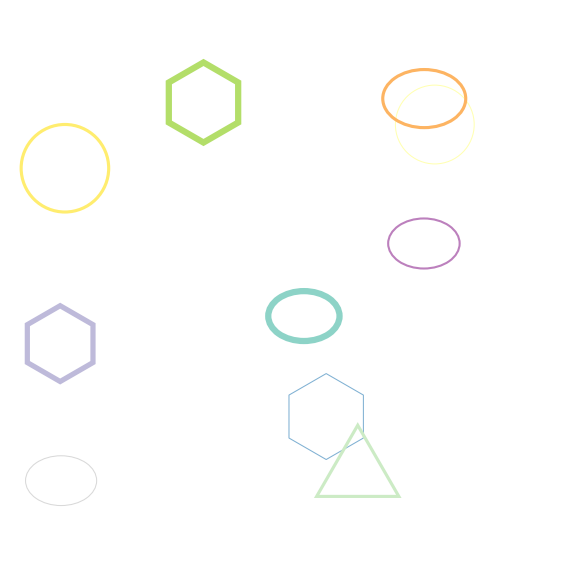[{"shape": "oval", "thickness": 3, "radius": 0.31, "center": [0.526, 0.452]}, {"shape": "circle", "thickness": 0.5, "radius": 0.34, "center": [0.753, 0.784]}, {"shape": "hexagon", "thickness": 2.5, "radius": 0.33, "center": [0.104, 0.404]}, {"shape": "hexagon", "thickness": 0.5, "radius": 0.37, "center": [0.565, 0.278]}, {"shape": "oval", "thickness": 1.5, "radius": 0.36, "center": [0.735, 0.828]}, {"shape": "hexagon", "thickness": 3, "radius": 0.35, "center": [0.352, 0.822]}, {"shape": "oval", "thickness": 0.5, "radius": 0.31, "center": [0.106, 0.167]}, {"shape": "oval", "thickness": 1, "radius": 0.31, "center": [0.734, 0.578]}, {"shape": "triangle", "thickness": 1.5, "radius": 0.41, "center": [0.619, 0.181]}, {"shape": "circle", "thickness": 1.5, "radius": 0.38, "center": [0.112, 0.708]}]